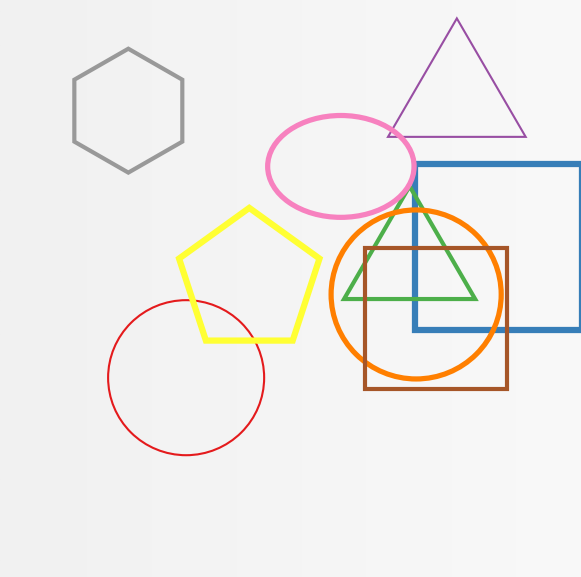[{"shape": "circle", "thickness": 1, "radius": 0.67, "center": [0.32, 0.345]}, {"shape": "square", "thickness": 3, "radius": 0.72, "center": [0.857, 0.571]}, {"shape": "triangle", "thickness": 2, "radius": 0.65, "center": [0.705, 0.546]}, {"shape": "triangle", "thickness": 1, "radius": 0.68, "center": [0.786, 0.831]}, {"shape": "circle", "thickness": 2.5, "radius": 0.73, "center": [0.716, 0.489]}, {"shape": "pentagon", "thickness": 3, "radius": 0.64, "center": [0.429, 0.512]}, {"shape": "square", "thickness": 2, "radius": 0.61, "center": [0.75, 0.447]}, {"shape": "oval", "thickness": 2.5, "radius": 0.63, "center": [0.586, 0.711]}, {"shape": "hexagon", "thickness": 2, "radius": 0.54, "center": [0.221, 0.808]}]